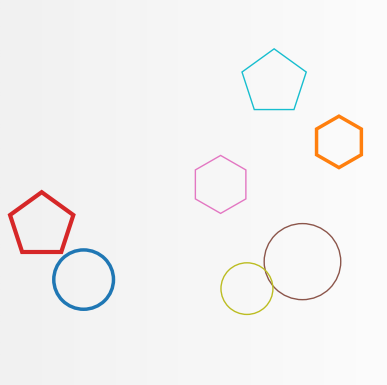[{"shape": "circle", "thickness": 2.5, "radius": 0.39, "center": [0.216, 0.274]}, {"shape": "hexagon", "thickness": 2.5, "radius": 0.33, "center": [0.875, 0.631]}, {"shape": "pentagon", "thickness": 3, "radius": 0.43, "center": [0.108, 0.415]}, {"shape": "circle", "thickness": 1, "radius": 0.49, "center": [0.781, 0.32]}, {"shape": "hexagon", "thickness": 1, "radius": 0.38, "center": [0.569, 0.521]}, {"shape": "circle", "thickness": 1, "radius": 0.34, "center": [0.637, 0.25]}, {"shape": "pentagon", "thickness": 1, "radius": 0.44, "center": [0.707, 0.786]}]